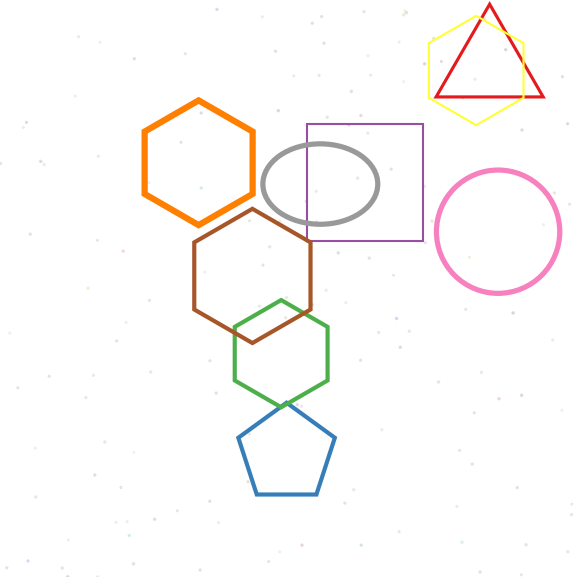[{"shape": "triangle", "thickness": 1.5, "radius": 0.54, "center": [0.848, 0.885]}, {"shape": "pentagon", "thickness": 2, "radius": 0.44, "center": [0.496, 0.214]}, {"shape": "hexagon", "thickness": 2, "radius": 0.46, "center": [0.487, 0.387]}, {"shape": "square", "thickness": 1, "radius": 0.5, "center": [0.632, 0.683]}, {"shape": "hexagon", "thickness": 3, "radius": 0.54, "center": [0.344, 0.717]}, {"shape": "hexagon", "thickness": 1, "radius": 0.47, "center": [0.825, 0.877]}, {"shape": "hexagon", "thickness": 2, "radius": 0.58, "center": [0.437, 0.521]}, {"shape": "circle", "thickness": 2.5, "radius": 0.53, "center": [0.863, 0.598]}, {"shape": "oval", "thickness": 2.5, "radius": 0.5, "center": [0.555, 0.68]}]